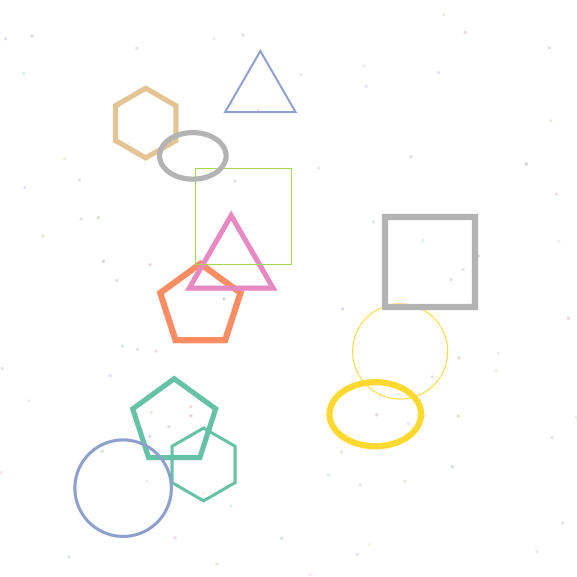[{"shape": "pentagon", "thickness": 2.5, "radius": 0.38, "center": [0.302, 0.268]}, {"shape": "hexagon", "thickness": 1.5, "radius": 0.32, "center": [0.353, 0.195]}, {"shape": "pentagon", "thickness": 3, "radius": 0.37, "center": [0.347, 0.469]}, {"shape": "triangle", "thickness": 1, "radius": 0.35, "center": [0.451, 0.84]}, {"shape": "circle", "thickness": 1.5, "radius": 0.42, "center": [0.213, 0.154]}, {"shape": "triangle", "thickness": 2.5, "radius": 0.42, "center": [0.4, 0.542]}, {"shape": "square", "thickness": 0.5, "radius": 0.41, "center": [0.421, 0.626]}, {"shape": "circle", "thickness": 0.5, "radius": 0.41, "center": [0.693, 0.391]}, {"shape": "oval", "thickness": 3, "radius": 0.4, "center": [0.65, 0.282]}, {"shape": "hexagon", "thickness": 2.5, "radius": 0.3, "center": [0.252, 0.786]}, {"shape": "oval", "thickness": 2.5, "radius": 0.29, "center": [0.334, 0.729]}, {"shape": "square", "thickness": 3, "radius": 0.39, "center": [0.744, 0.545]}]